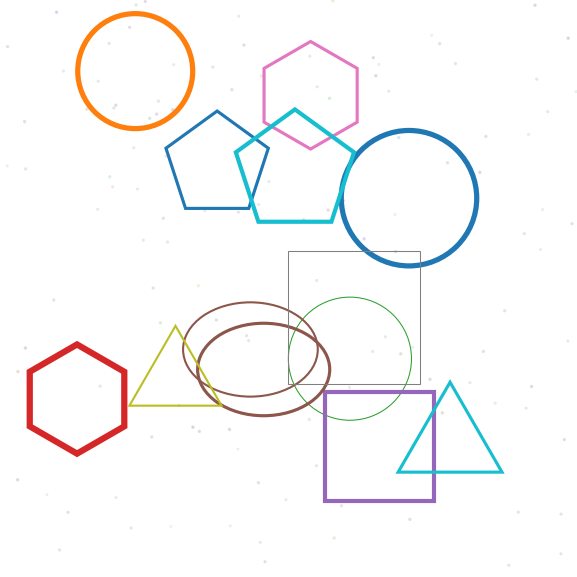[{"shape": "pentagon", "thickness": 1.5, "radius": 0.47, "center": [0.376, 0.714]}, {"shape": "circle", "thickness": 2.5, "radius": 0.59, "center": [0.708, 0.656]}, {"shape": "circle", "thickness": 2.5, "radius": 0.5, "center": [0.234, 0.876]}, {"shape": "circle", "thickness": 0.5, "radius": 0.53, "center": [0.606, 0.378]}, {"shape": "hexagon", "thickness": 3, "radius": 0.47, "center": [0.133, 0.308]}, {"shape": "square", "thickness": 2, "radius": 0.47, "center": [0.658, 0.226]}, {"shape": "oval", "thickness": 1.5, "radius": 0.57, "center": [0.457, 0.359]}, {"shape": "oval", "thickness": 1, "radius": 0.58, "center": [0.434, 0.394]}, {"shape": "hexagon", "thickness": 1.5, "radius": 0.47, "center": [0.538, 0.834]}, {"shape": "square", "thickness": 0.5, "radius": 0.57, "center": [0.613, 0.449]}, {"shape": "triangle", "thickness": 1, "radius": 0.46, "center": [0.304, 0.343]}, {"shape": "pentagon", "thickness": 2, "radius": 0.54, "center": [0.511, 0.702]}, {"shape": "triangle", "thickness": 1.5, "radius": 0.52, "center": [0.779, 0.233]}]